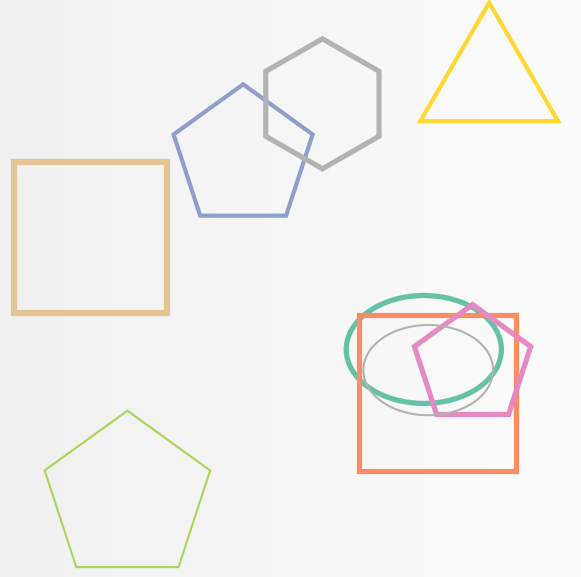[{"shape": "oval", "thickness": 2.5, "radius": 0.67, "center": [0.729, 0.394]}, {"shape": "square", "thickness": 2.5, "radius": 0.68, "center": [0.752, 0.319]}, {"shape": "pentagon", "thickness": 2, "radius": 0.63, "center": [0.418, 0.727]}, {"shape": "pentagon", "thickness": 2.5, "radius": 0.53, "center": [0.813, 0.367]}, {"shape": "pentagon", "thickness": 1, "radius": 0.75, "center": [0.219, 0.138]}, {"shape": "triangle", "thickness": 2, "radius": 0.68, "center": [0.842, 0.858]}, {"shape": "square", "thickness": 3, "radius": 0.65, "center": [0.156, 0.587]}, {"shape": "oval", "thickness": 1, "radius": 0.56, "center": [0.737, 0.358]}, {"shape": "hexagon", "thickness": 2.5, "radius": 0.56, "center": [0.555, 0.819]}]